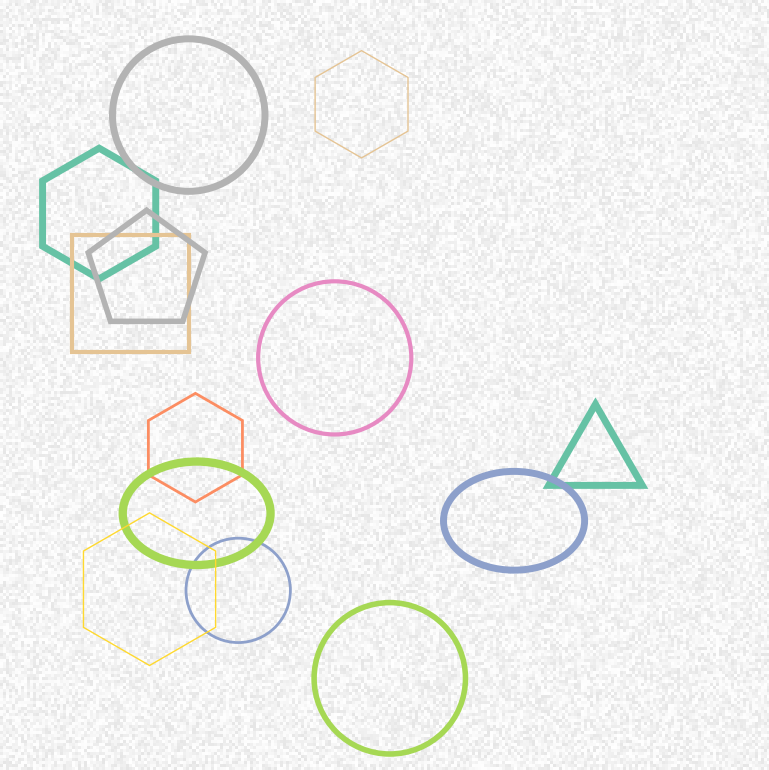[{"shape": "hexagon", "thickness": 2.5, "radius": 0.42, "center": [0.129, 0.723]}, {"shape": "triangle", "thickness": 2.5, "radius": 0.35, "center": [0.773, 0.405]}, {"shape": "hexagon", "thickness": 1, "radius": 0.35, "center": [0.254, 0.419]}, {"shape": "circle", "thickness": 1, "radius": 0.34, "center": [0.309, 0.233]}, {"shape": "oval", "thickness": 2.5, "radius": 0.46, "center": [0.668, 0.324]}, {"shape": "circle", "thickness": 1.5, "radius": 0.5, "center": [0.435, 0.535]}, {"shape": "circle", "thickness": 2, "radius": 0.49, "center": [0.506, 0.119]}, {"shape": "oval", "thickness": 3, "radius": 0.48, "center": [0.255, 0.333]}, {"shape": "hexagon", "thickness": 0.5, "radius": 0.5, "center": [0.194, 0.235]}, {"shape": "square", "thickness": 1.5, "radius": 0.38, "center": [0.169, 0.619]}, {"shape": "hexagon", "thickness": 0.5, "radius": 0.35, "center": [0.47, 0.865]}, {"shape": "circle", "thickness": 2.5, "radius": 0.5, "center": [0.245, 0.851]}, {"shape": "pentagon", "thickness": 2, "radius": 0.4, "center": [0.19, 0.647]}]